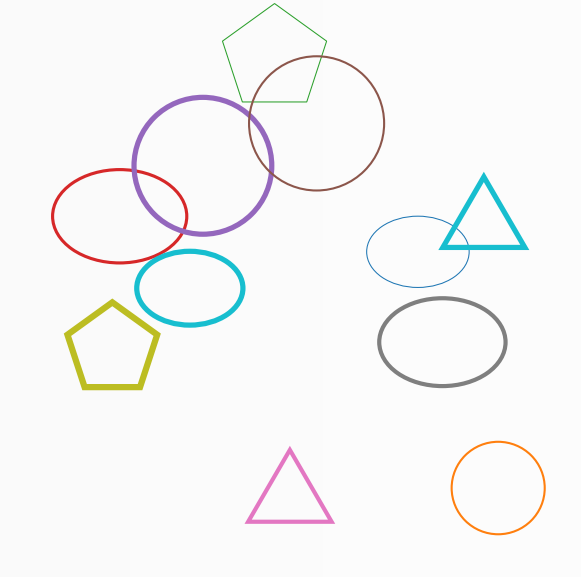[{"shape": "oval", "thickness": 0.5, "radius": 0.44, "center": [0.719, 0.563]}, {"shape": "circle", "thickness": 1, "radius": 0.4, "center": [0.857, 0.154]}, {"shape": "pentagon", "thickness": 0.5, "radius": 0.47, "center": [0.472, 0.899]}, {"shape": "oval", "thickness": 1.5, "radius": 0.58, "center": [0.206, 0.625]}, {"shape": "circle", "thickness": 2.5, "radius": 0.59, "center": [0.349, 0.712]}, {"shape": "circle", "thickness": 1, "radius": 0.58, "center": [0.545, 0.785]}, {"shape": "triangle", "thickness": 2, "radius": 0.41, "center": [0.499, 0.137]}, {"shape": "oval", "thickness": 2, "radius": 0.54, "center": [0.761, 0.407]}, {"shape": "pentagon", "thickness": 3, "radius": 0.41, "center": [0.193, 0.394]}, {"shape": "oval", "thickness": 2.5, "radius": 0.46, "center": [0.327, 0.5]}, {"shape": "triangle", "thickness": 2.5, "radius": 0.41, "center": [0.832, 0.611]}]